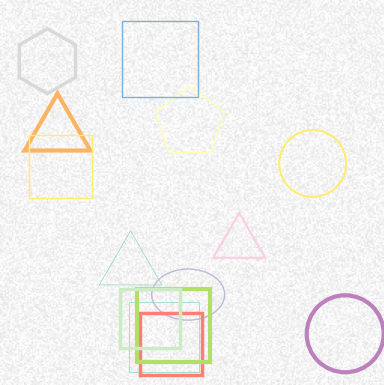[{"shape": "square", "thickness": 0.5, "radius": 0.45, "center": [0.425, 0.125]}, {"shape": "triangle", "thickness": 0.5, "radius": 0.47, "center": [0.339, 0.307]}, {"shape": "pentagon", "thickness": 1, "radius": 0.47, "center": [0.493, 0.68]}, {"shape": "oval", "thickness": 1, "radius": 0.47, "center": [0.489, 0.235]}, {"shape": "square", "thickness": 2.5, "radius": 0.41, "center": [0.444, 0.106]}, {"shape": "square", "thickness": 1, "radius": 0.49, "center": [0.415, 0.848]}, {"shape": "triangle", "thickness": 3, "radius": 0.49, "center": [0.149, 0.658]}, {"shape": "square", "thickness": 3, "radius": 0.47, "center": [0.45, 0.155]}, {"shape": "triangle", "thickness": 1.5, "radius": 0.39, "center": [0.621, 0.369]}, {"shape": "hexagon", "thickness": 2.5, "radius": 0.42, "center": [0.123, 0.841]}, {"shape": "circle", "thickness": 3, "radius": 0.5, "center": [0.897, 0.133]}, {"shape": "square", "thickness": 2.5, "radius": 0.39, "center": [0.389, 0.172]}, {"shape": "circle", "thickness": 1.5, "radius": 0.43, "center": [0.812, 0.575]}, {"shape": "square", "thickness": 1, "radius": 0.41, "center": [0.156, 0.567]}]